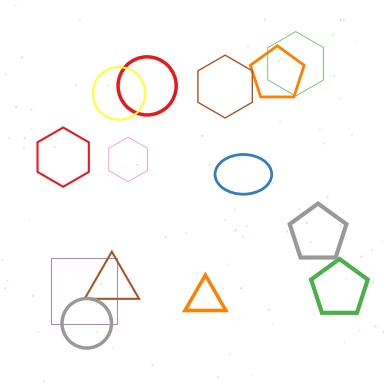[{"shape": "hexagon", "thickness": 1.5, "radius": 0.38, "center": [0.164, 0.592]}, {"shape": "circle", "thickness": 2.5, "radius": 0.38, "center": [0.382, 0.777]}, {"shape": "oval", "thickness": 2, "radius": 0.37, "center": [0.632, 0.547]}, {"shape": "pentagon", "thickness": 3, "radius": 0.39, "center": [0.882, 0.25]}, {"shape": "hexagon", "thickness": 0.5, "radius": 0.42, "center": [0.768, 0.834]}, {"shape": "square", "thickness": 0.5, "radius": 0.43, "center": [0.218, 0.243]}, {"shape": "pentagon", "thickness": 2, "radius": 0.37, "center": [0.72, 0.808]}, {"shape": "triangle", "thickness": 2.5, "radius": 0.31, "center": [0.534, 0.224]}, {"shape": "circle", "thickness": 1.5, "radius": 0.34, "center": [0.309, 0.757]}, {"shape": "hexagon", "thickness": 1, "radius": 0.41, "center": [0.585, 0.775]}, {"shape": "triangle", "thickness": 1.5, "radius": 0.41, "center": [0.29, 0.265]}, {"shape": "hexagon", "thickness": 0.5, "radius": 0.29, "center": [0.333, 0.586]}, {"shape": "circle", "thickness": 2.5, "radius": 0.32, "center": [0.225, 0.16]}, {"shape": "pentagon", "thickness": 3, "radius": 0.39, "center": [0.826, 0.394]}]